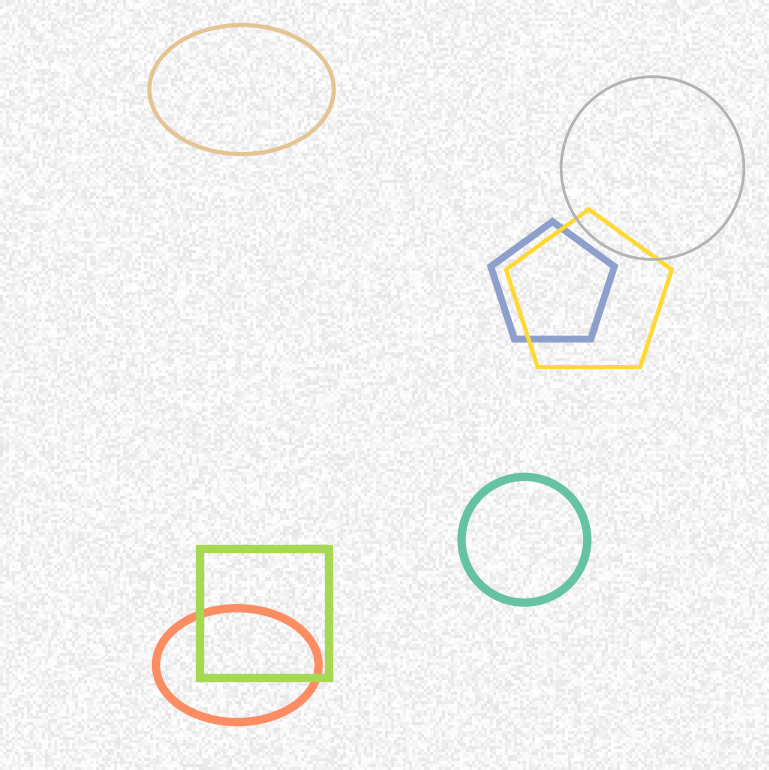[{"shape": "circle", "thickness": 3, "radius": 0.41, "center": [0.681, 0.299]}, {"shape": "oval", "thickness": 3, "radius": 0.53, "center": [0.308, 0.136]}, {"shape": "pentagon", "thickness": 2.5, "radius": 0.42, "center": [0.718, 0.628]}, {"shape": "square", "thickness": 3, "radius": 0.42, "center": [0.343, 0.203]}, {"shape": "pentagon", "thickness": 1.5, "radius": 0.57, "center": [0.765, 0.615]}, {"shape": "oval", "thickness": 1.5, "radius": 0.6, "center": [0.314, 0.884]}, {"shape": "circle", "thickness": 1, "radius": 0.59, "center": [0.847, 0.782]}]